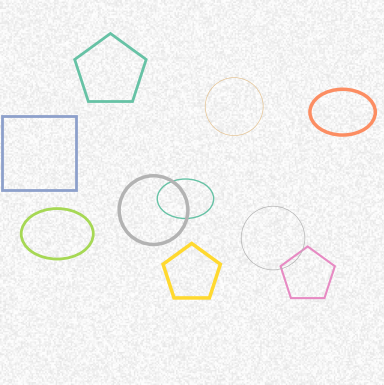[{"shape": "oval", "thickness": 1, "radius": 0.37, "center": [0.482, 0.484]}, {"shape": "pentagon", "thickness": 2, "radius": 0.49, "center": [0.287, 0.815]}, {"shape": "oval", "thickness": 2.5, "radius": 0.42, "center": [0.89, 0.709]}, {"shape": "square", "thickness": 2, "radius": 0.48, "center": [0.101, 0.603]}, {"shape": "pentagon", "thickness": 1.5, "radius": 0.37, "center": [0.799, 0.286]}, {"shape": "oval", "thickness": 2, "radius": 0.47, "center": [0.149, 0.393]}, {"shape": "pentagon", "thickness": 2.5, "radius": 0.39, "center": [0.498, 0.289]}, {"shape": "circle", "thickness": 0.5, "radius": 0.38, "center": [0.608, 0.723]}, {"shape": "circle", "thickness": 0.5, "radius": 0.41, "center": [0.709, 0.382]}, {"shape": "circle", "thickness": 2.5, "radius": 0.45, "center": [0.399, 0.454]}]